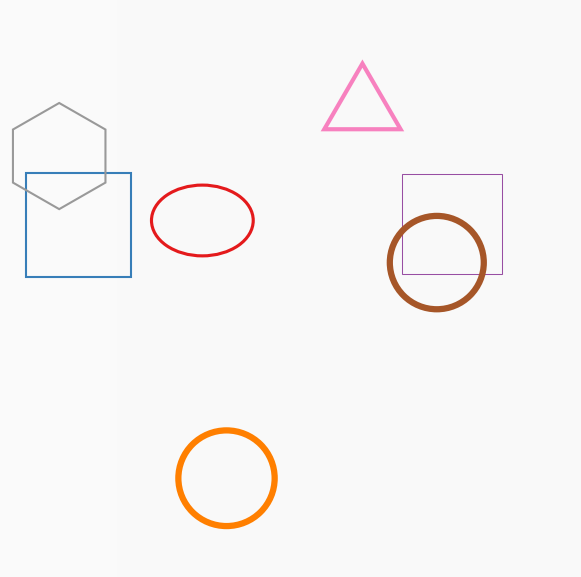[{"shape": "oval", "thickness": 1.5, "radius": 0.44, "center": [0.348, 0.617]}, {"shape": "square", "thickness": 1, "radius": 0.45, "center": [0.135, 0.61]}, {"shape": "square", "thickness": 0.5, "radius": 0.43, "center": [0.778, 0.611]}, {"shape": "circle", "thickness": 3, "radius": 0.41, "center": [0.39, 0.171]}, {"shape": "circle", "thickness": 3, "radius": 0.4, "center": [0.751, 0.544]}, {"shape": "triangle", "thickness": 2, "radius": 0.38, "center": [0.624, 0.813]}, {"shape": "hexagon", "thickness": 1, "radius": 0.46, "center": [0.102, 0.729]}]